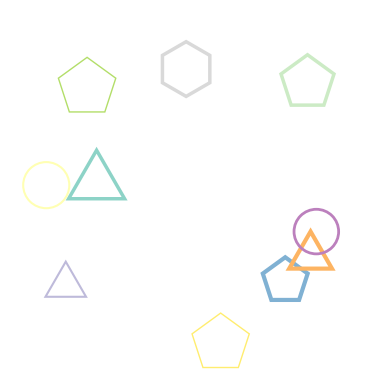[{"shape": "triangle", "thickness": 2.5, "radius": 0.42, "center": [0.251, 0.526]}, {"shape": "circle", "thickness": 1.5, "radius": 0.3, "center": [0.12, 0.519]}, {"shape": "triangle", "thickness": 1.5, "radius": 0.3, "center": [0.171, 0.26]}, {"shape": "pentagon", "thickness": 3, "radius": 0.31, "center": [0.741, 0.271]}, {"shape": "triangle", "thickness": 3, "radius": 0.32, "center": [0.807, 0.334]}, {"shape": "pentagon", "thickness": 1, "radius": 0.39, "center": [0.226, 0.773]}, {"shape": "hexagon", "thickness": 2.5, "radius": 0.36, "center": [0.483, 0.821]}, {"shape": "circle", "thickness": 2, "radius": 0.29, "center": [0.822, 0.398]}, {"shape": "pentagon", "thickness": 2.5, "radius": 0.36, "center": [0.799, 0.785]}, {"shape": "pentagon", "thickness": 1, "radius": 0.39, "center": [0.573, 0.109]}]